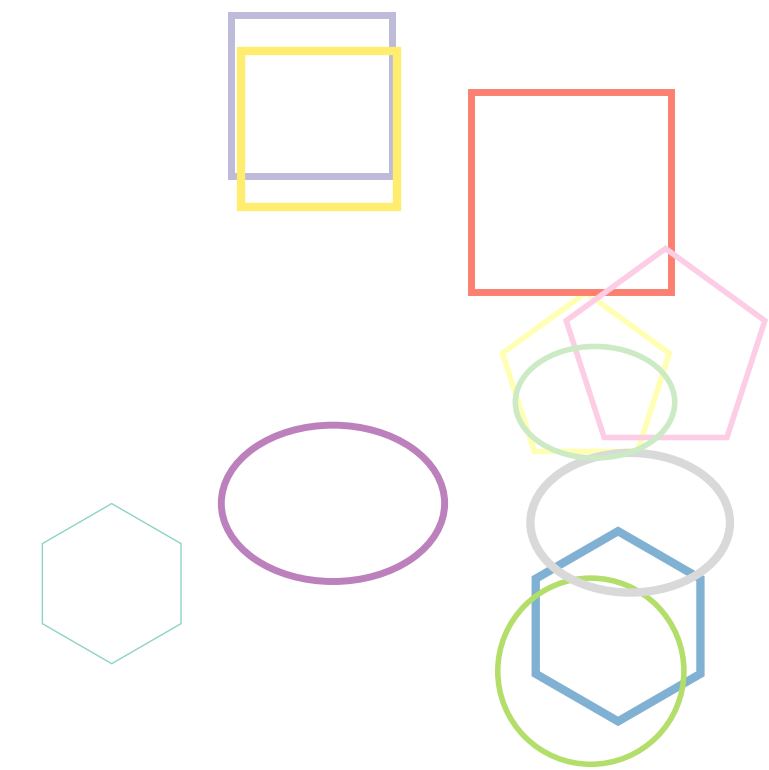[{"shape": "hexagon", "thickness": 0.5, "radius": 0.52, "center": [0.145, 0.242]}, {"shape": "pentagon", "thickness": 2, "radius": 0.57, "center": [0.761, 0.506]}, {"shape": "square", "thickness": 2.5, "radius": 0.52, "center": [0.405, 0.876]}, {"shape": "square", "thickness": 2.5, "radius": 0.65, "center": [0.742, 0.751]}, {"shape": "hexagon", "thickness": 3, "radius": 0.62, "center": [0.803, 0.187]}, {"shape": "circle", "thickness": 2, "radius": 0.6, "center": [0.767, 0.128]}, {"shape": "pentagon", "thickness": 2, "radius": 0.68, "center": [0.864, 0.542]}, {"shape": "oval", "thickness": 3, "radius": 0.65, "center": [0.818, 0.321]}, {"shape": "oval", "thickness": 2.5, "radius": 0.73, "center": [0.432, 0.346]}, {"shape": "oval", "thickness": 2, "radius": 0.52, "center": [0.773, 0.478]}, {"shape": "square", "thickness": 3, "radius": 0.51, "center": [0.414, 0.832]}]